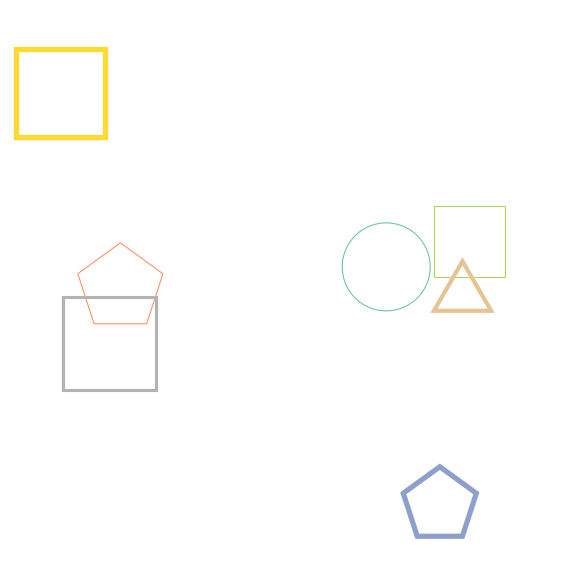[{"shape": "circle", "thickness": 0.5, "radius": 0.38, "center": [0.669, 0.537]}, {"shape": "pentagon", "thickness": 0.5, "radius": 0.39, "center": [0.208, 0.501]}, {"shape": "pentagon", "thickness": 2.5, "radius": 0.33, "center": [0.762, 0.124]}, {"shape": "square", "thickness": 0.5, "radius": 0.31, "center": [0.813, 0.581]}, {"shape": "square", "thickness": 2.5, "radius": 0.38, "center": [0.105, 0.838]}, {"shape": "triangle", "thickness": 2, "radius": 0.29, "center": [0.801, 0.49]}, {"shape": "square", "thickness": 1.5, "radius": 0.4, "center": [0.189, 0.404]}]